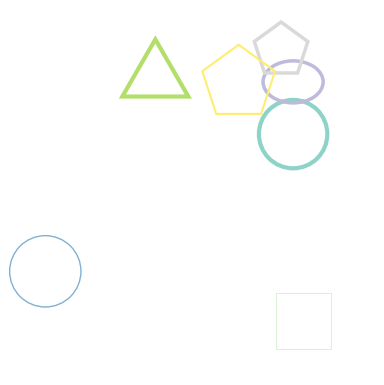[{"shape": "circle", "thickness": 3, "radius": 0.44, "center": [0.761, 0.652]}, {"shape": "oval", "thickness": 2.5, "radius": 0.39, "center": [0.761, 0.787]}, {"shape": "circle", "thickness": 1, "radius": 0.46, "center": [0.118, 0.295]}, {"shape": "triangle", "thickness": 3, "radius": 0.5, "center": [0.403, 0.799]}, {"shape": "pentagon", "thickness": 2.5, "radius": 0.37, "center": [0.73, 0.87]}, {"shape": "square", "thickness": 0.5, "radius": 0.36, "center": [0.789, 0.166]}, {"shape": "pentagon", "thickness": 1.5, "radius": 0.5, "center": [0.62, 0.784]}]